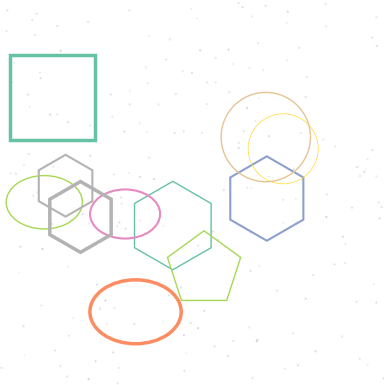[{"shape": "square", "thickness": 2.5, "radius": 0.55, "center": [0.137, 0.746]}, {"shape": "hexagon", "thickness": 1, "radius": 0.57, "center": [0.449, 0.414]}, {"shape": "oval", "thickness": 2.5, "radius": 0.59, "center": [0.352, 0.19]}, {"shape": "hexagon", "thickness": 1.5, "radius": 0.55, "center": [0.693, 0.484]}, {"shape": "oval", "thickness": 1.5, "radius": 0.46, "center": [0.325, 0.444]}, {"shape": "oval", "thickness": 1, "radius": 0.49, "center": [0.115, 0.475]}, {"shape": "pentagon", "thickness": 1, "radius": 0.5, "center": [0.53, 0.301]}, {"shape": "circle", "thickness": 0.5, "radius": 0.46, "center": [0.735, 0.614]}, {"shape": "circle", "thickness": 1, "radius": 0.58, "center": [0.69, 0.644]}, {"shape": "hexagon", "thickness": 2.5, "radius": 0.46, "center": [0.209, 0.437]}, {"shape": "hexagon", "thickness": 1.5, "radius": 0.4, "center": [0.17, 0.518]}]